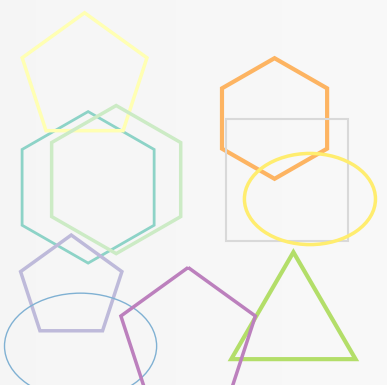[{"shape": "hexagon", "thickness": 2, "radius": 0.98, "center": [0.227, 0.513]}, {"shape": "pentagon", "thickness": 2.5, "radius": 0.85, "center": [0.218, 0.798]}, {"shape": "pentagon", "thickness": 2.5, "radius": 0.69, "center": [0.184, 0.252]}, {"shape": "oval", "thickness": 1, "radius": 0.98, "center": [0.208, 0.101]}, {"shape": "hexagon", "thickness": 3, "radius": 0.78, "center": [0.709, 0.692]}, {"shape": "triangle", "thickness": 3, "radius": 0.93, "center": [0.757, 0.16]}, {"shape": "square", "thickness": 1.5, "radius": 0.79, "center": [0.741, 0.532]}, {"shape": "pentagon", "thickness": 2.5, "radius": 0.91, "center": [0.486, 0.123]}, {"shape": "hexagon", "thickness": 2.5, "radius": 0.96, "center": [0.3, 0.534]}, {"shape": "oval", "thickness": 2.5, "radius": 0.85, "center": [0.8, 0.483]}]